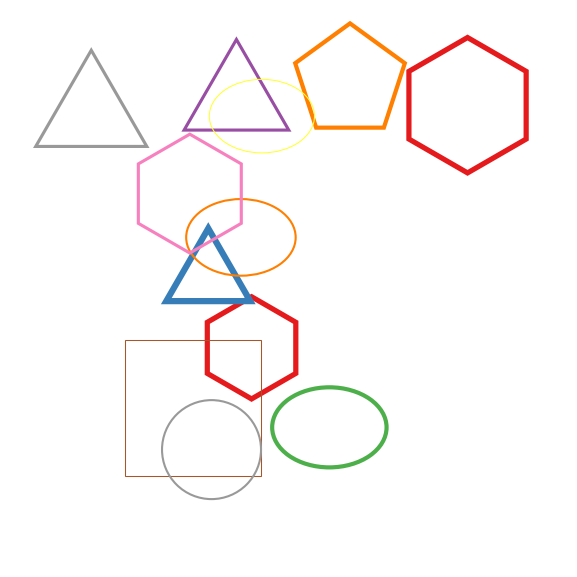[{"shape": "hexagon", "thickness": 2.5, "radius": 0.59, "center": [0.81, 0.817]}, {"shape": "hexagon", "thickness": 2.5, "radius": 0.44, "center": [0.436, 0.397]}, {"shape": "triangle", "thickness": 3, "radius": 0.42, "center": [0.361, 0.52]}, {"shape": "oval", "thickness": 2, "radius": 0.5, "center": [0.57, 0.259]}, {"shape": "triangle", "thickness": 1.5, "radius": 0.52, "center": [0.409, 0.826]}, {"shape": "oval", "thickness": 1, "radius": 0.47, "center": [0.417, 0.588]}, {"shape": "pentagon", "thickness": 2, "radius": 0.5, "center": [0.606, 0.859]}, {"shape": "oval", "thickness": 0.5, "radius": 0.46, "center": [0.454, 0.798]}, {"shape": "square", "thickness": 0.5, "radius": 0.59, "center": [0.335, 0.292]}, {"shape": "hexagon", "thickness": 1.5, "radius": 0.51, "center": [0.329, 0.664]}, {"shape": "circle", "thickness": 1, "radius": 0.43, "center": [0.366, 0.221]}, {"shape": "triangle", "thickness": 1.5, "radius": 0.56, "center": [0.158, 0.801]}]